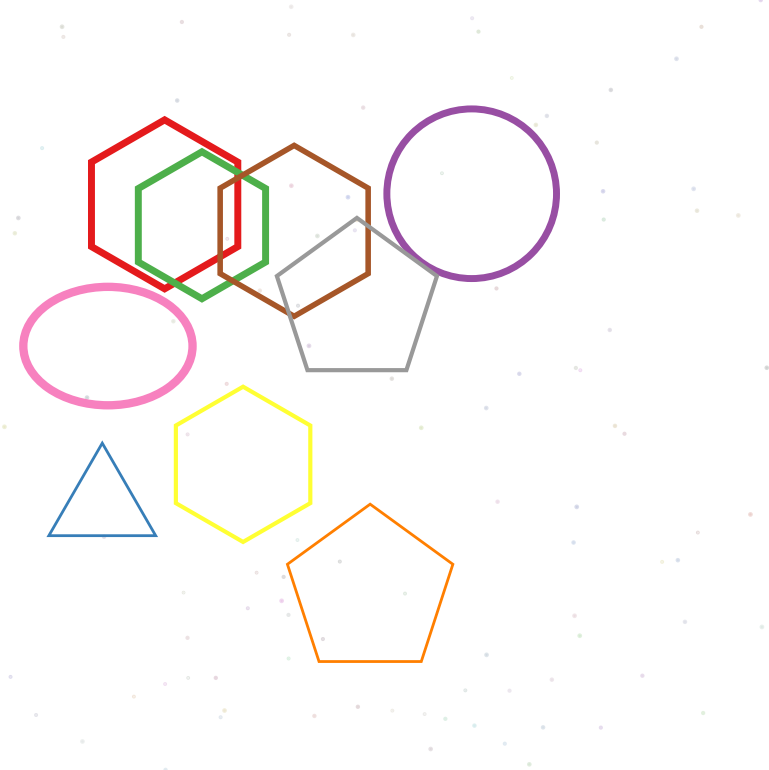[{"shape": "hexagon", "thickness": 2.5, "radius": 0.55, "center": [0.214, 0.735]}, {"shape": "triangle", "thickness": 1, "radius": 0.4, "center": [0.133, 0.344]}, {"shape": "hexagon", "thickness": 2.5, "radius": 0.48, "center": [0.262, 0.707]}, {"shape": "circle", "thickness": 2.5, "radius": 0.55, "center": [0.613, 0.748]}, {"shape": "pentagon", "thickness": 1, "radius": 0.56, "center": [0.481, 0.232]}, {"shape": "hexagon", "thickness": 1.5, "radius": 0.5, "center": [0.316, 0.397]}, {"shape": "hexagon", "thickness": 2, "radius": 0.55, "center": [0.382, 0.7]}, {"shape": "oval", "thickness": 3, "radius": 0.55, "center": [0.14, 0.551]}, {"shape": "pentagon", "thickness": 1.5, "radius": 0.55, "center": [0.464, 0.608]}]